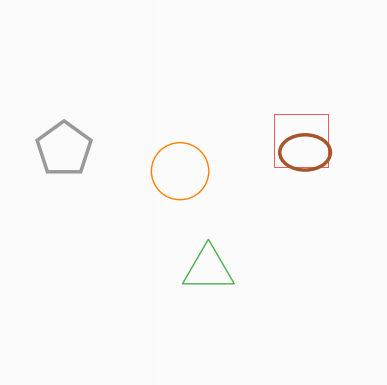[{"shape": "square", "thickness": 0.5, "radius": 0.35, "center": [0.777, 0.634]}, {"shape": "triangle", "thickness": 1, "radius": 0.39, "center": [0.538, 0.301]}, {"shape": "circle", "thickness": 1, "radius": 0.37, "center": [0.465, 0.555]}, {"shape": "oval", "thickness": 2.5, "radius": 0.33, "center": [0.787, 0.604]}, {"shape": "pentagon", "thickness": 2.5, "radius": 0.37, "center": [0.165, 0.613]}]